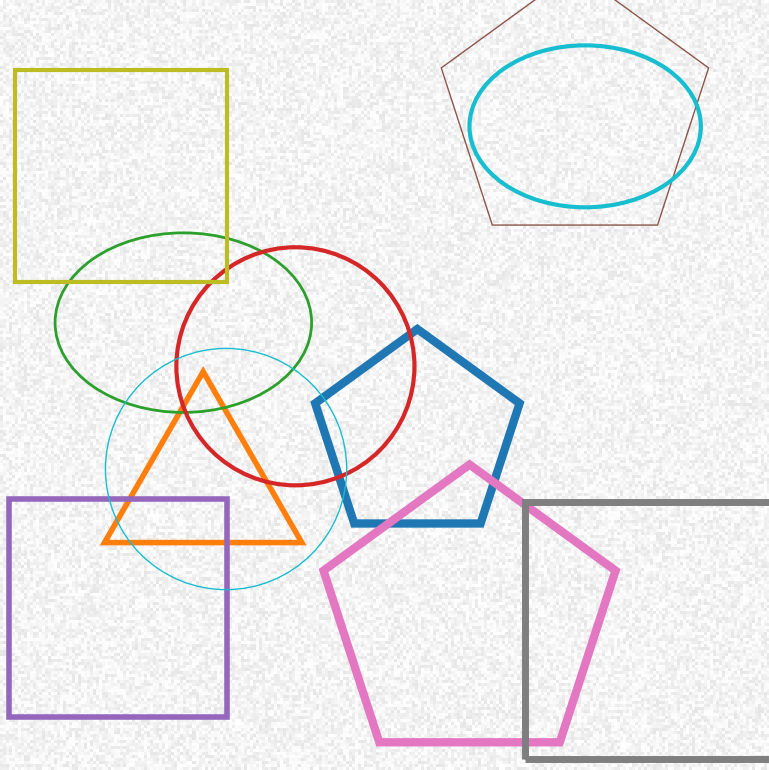[{"shape": "pentagon", "thickness": 3, "radius": 0.7, "center": [0.542, 0.433]}, {"shape": "triangle", "thickness": 2, "radius": 0.74, "center": [0.264, 0.369]}, {"shape": "oval", "thickness": 1, "radius": 0.83, "center": [0.238, 0.581]}, {"shape": "circle", "thickness": 1.5, "radius": 0.77, "center": [0.384, 0.524]}, {"shape": "square", "thickness": 2, "radius": 0.71, "center": [0.153, 0.21]}, {"shape": "pentagon", "thickness": 0.5, "radius": 0.91, "center": [0.747, 0.855]}, {"shape": "pentagon", "thickness": 3, "radius": 1.0, "center": [0.61, 0.197]}, {"shape": "square", "thickness": 2.5, "radius": 0.83, "center": [0.848, 0.182]}, {"shape": "square", "thickness": 1.5, "radius": 0.69, "center": [0.157, 0.772]}, {"shape": "circle", "thickness": 0.5, "radius": 0.78, "center": [0.294, 0.391]}, {"shape": "oval", "thickness": 1.5, "radius": 0.75, "center": [0.76, 0.836]}]